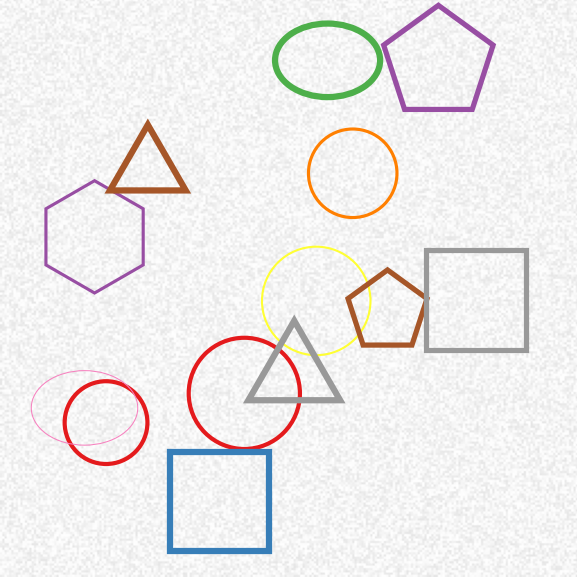[{"shape": "circle", "thickness": 2, "radius": 0.48, "center": [0.423, 0.318]}, {"shape": "circle", "thickness": 2, "radius": 0.36, "center": [0.184, 0.267]}, {"shape": "square", "thickness": 3, "radius": 0.43, "center": [0.38, 0.131]}, {"shape": "oval", "thickness": 3, "radius": 0.45, "center": [0.567, 0.895]}, {"shape": "pentagon", "thickness": 2.5, "radius": 0.5, "center": [0.759, 0.89]}, {"shape": "hexagon", "thickness": 1.5, "radius": 0.49, "center": [0.164, 0.589]}, {"shape": "circle", "thickness": 1.5, "radius": 0.38, "center": [0.611, 0.699]}, {"shape": "circle", "thickness": 1, "radius": 0.47, "center": [0.548, 0.478]}, {"shape": "triangle", "thickness": 3, "radius": 0.38, "center": [0.256, 0.707]}, {"shape": "pentagon", "thickness": 2.5, "radius": 0.36, "center": [0.671, 0.46]}, {"shape": "oval", "thickness": 0.5, "radius": 0.46, "center": [0.146, 0.293]}, {"shape": "triangle", "thickness": 3, "radius": 0.46, "center": [0.51, 0.352]}, {"shape": "square", "thickness": 2.5, "radius": 0.43, "center": [0.824, 0.48]}]